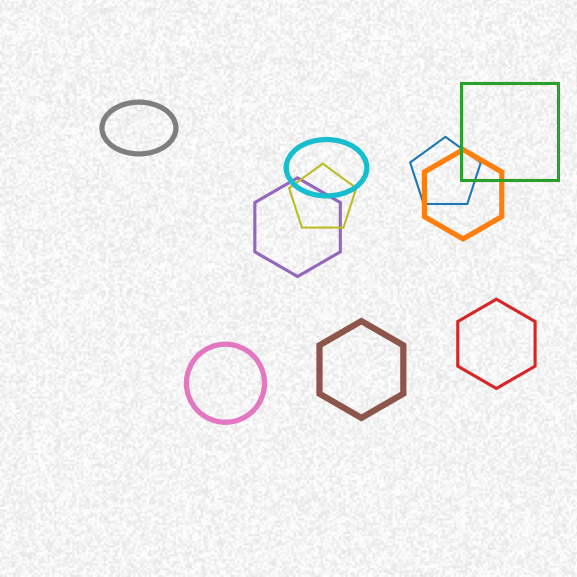[{"shape": "pentagon", "thickness": 1, "radius": 0.32, "center": [0.771, 0.698]}, {"shape": "hexagon", "thickness": 2.5, "radius": 0.39, "center": [0.802, 0.663]}, {"shape": "square", "thickness": 1.5, "radius": 0.42, "center": [0.882, 0.771]}, {"shape": "hexagon", "thickness": 1.5, "radius": 0.39, "center": [0.86, 0.404]}, {"shape": "hexagon", "thickness": 1.5, "radius": 0.43, "center": [0.515, 0.606]}, {"shape": "hexagon", "thickness": 3, "radius": 0.42, "center": [0.626, 0.359]}, {"shape": "circle", "thickness": 2.5, "radius": 0.34, "center": [0.39, 0.336]}, {"shape": "oval", "thickness": 2.5, "radius": 0.32, "center": [0.241, 0.777]}, {"shape": "pentagon", "thickness": 1, "radius": 0.31, "center": [0.559, 0.655]}, {"shape": "oval", "thickness": 2.5, "radius": 0.35, "center": [0.565, 0.709]}]